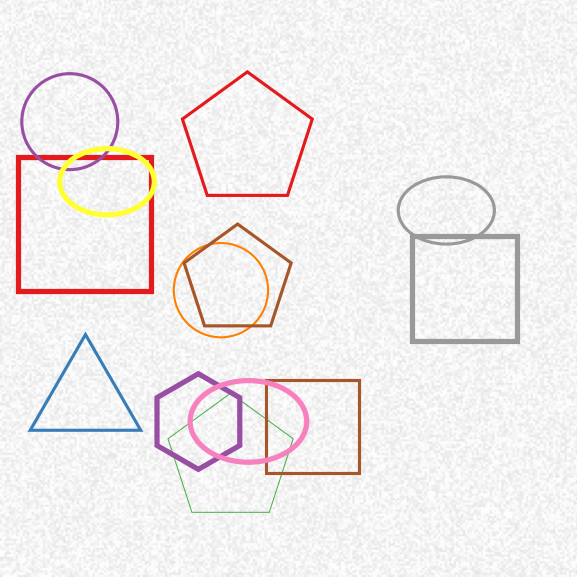[{"shape": "square", "thickness": 2.5, "radius": 0.58, "center": [0.146, 0.611]}, {"shape": "pentagon", "thickness": 1.5, "radius": 0.59, "center": [0.428, 0.756]}, {"shape": "triangle", "thickness": 1.5, "radius": 0.55, "center": [0.148, 0.309]}, {"shape": "pentagon", "thickness": 0.5, "radius": 0.57, "center": [0.399, 0.204]}, {"shape": "hexagon", "thickness": 2.5, "radius": 0.41, "center": [0.344, 0.269]}, {"shape": "circle", "thickness": 1.5, "radius": 0.42, "center": [0.121, 0.788]}, {"shape": "circle", "thickness": 1, "radius": 0.41, "center": [0.383, 0.497]}, {"shape": "oval", "thickness": 2.5, "radius": 0.41, "center": [0.185, 0.684]}, {"shape": "pentagon", "thickness": 1.5, "radius": 0.49, "center": [0.411, 0.514]}, {"shape": "square", "thickness": 1.5, "radius": 0.4, "center": [0.541, 0.261]}, {"shape": "oval", "thickness": 2.5, "radius": 0.5, "center": [0.43, 0.269]}, {"shape": "oval", "thickness": 1.5, "radius": 0.42, "center": [0.773, 0.635]}, {"shape": "square", "thickness": 2.5, "radius": 0.45, "center": [0.804, 0.499]}]